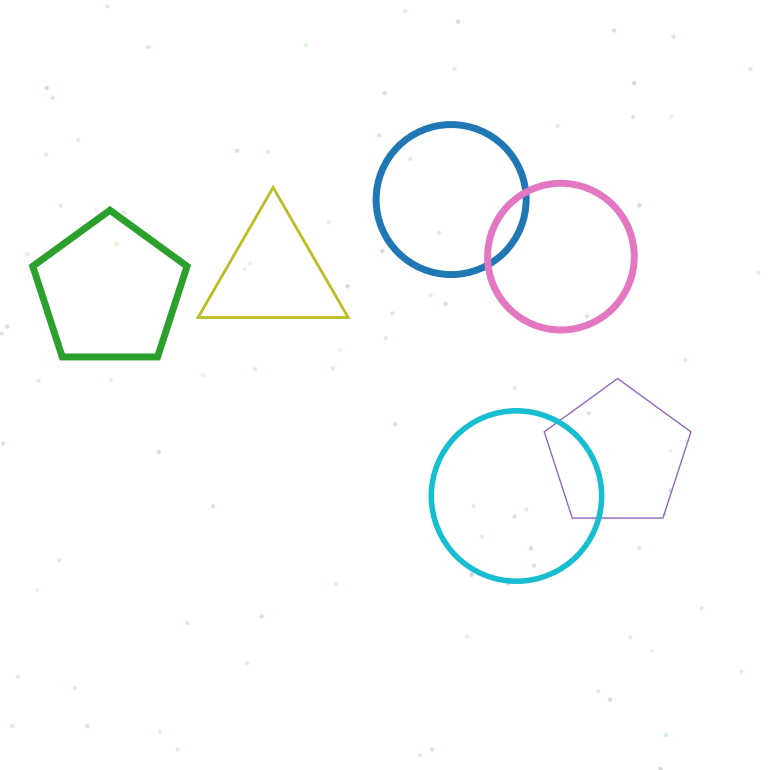[{"shape": "circle", "thickness": 2.5, "radius": 0.49, "center": [0.586, 0.741]}, {"shape": "pentagon", "thickness": 2.5, "radius": 0.53, "center": [0.143, 0.622]}, {"shape": "pentagon", "thickness": 0.5, "radius": 0.5, "center": [0.802, 0.408]}, {"shape": "circle", "thickness": 2.5, "radius": 0.48, "center": [0.728, 0.667]}, {"shape": "triangle", "thickness": 1, "radius": 0.56, "center": [0.355, 0.644]}, {"shape": "circle", "thickness": 2, "radius": 0.55, "center": [0.671, 0.356]}]